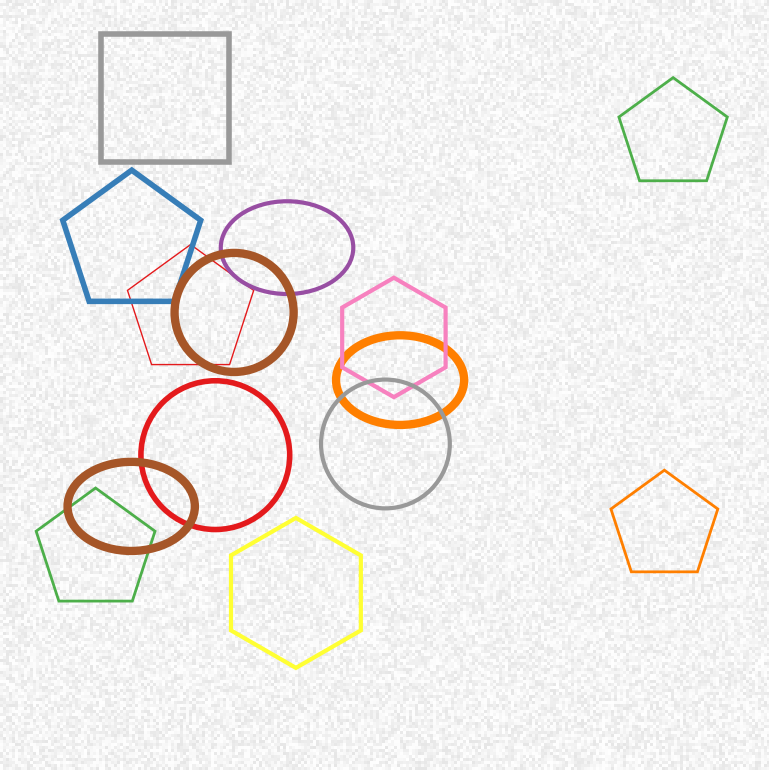[{"shape": "circle", "thickness": 2, "radius": 0.48, "center": [0.28, 0.409]}, {"shape": "pentagon", "thickness": 0.5, "radius": 0.43, "center": [0.248, 0.596]}, {"shape": "pentagon", "thickness": 2, "radius": 0.47, "center": [0.171, 0.685]}, {"shape": "pentagon", "thickness": 1, "radius": 0.41, "center": [0.124, 0.285]}, {"shape": "pentagon", "thickness": 1, "radius": 0.37, "center": [0.874, 0.825]}, {"shape": "oval", "thickness": 1.5, "radius": 0.43, "center": [0.373, 0.678]}, {"shape": "oval", "thickness": 3, "radius": 0.42, "center": [0.52, 0.506]}, {"shape": "pentagon", "thickness": 1, "radius": 0.36, "center": [0.863, 0.316]}, {"shape": "hexagon", "thickness": 1.5, "radius": 0.49, "center": [0.384, 0.23]}, {"shape": "circle", "thickness": 3, "radius": 0.39, "center": [0.304, 0.594]}, {"shape": "oval", "thickness": 3, "radius": 0.41, "center": [0.17, 0.342]}, {"shape": "hexagon", "thickness": 1.5, "radius": 0.39, "center": [0.512, 0.562]}, {"shape": "square", "thickness": 2, "radius": 0.42, "center": [0.214, 0.873]}, {"shape": "circle", "thickness": 1.5, "radius": 0.42, "center": [0.501, 0.423]}]